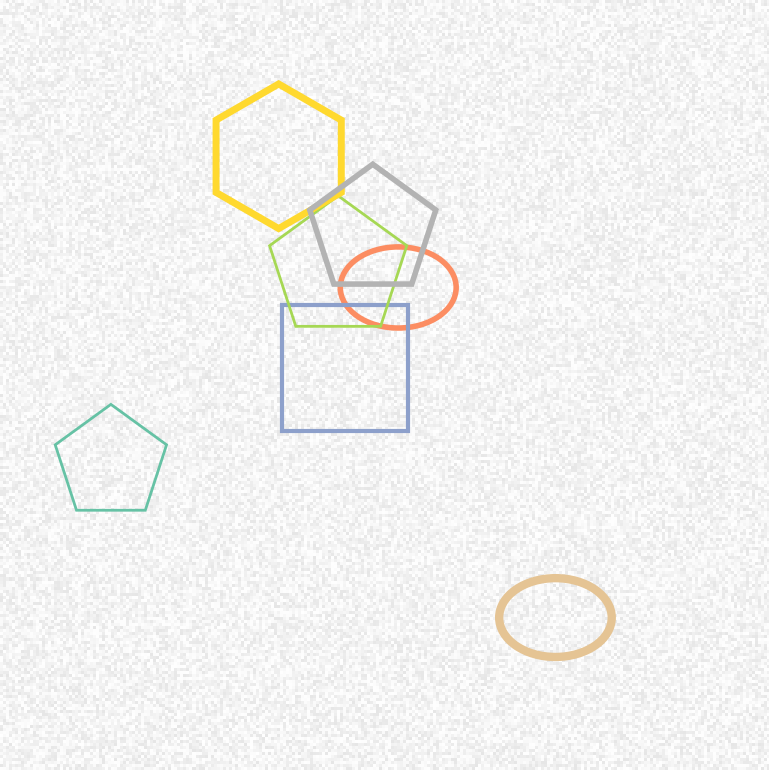[{"shape": "pentagon", "thickness": 1, "radius": 0.38, "center": [0.144, 0.399]}, {"shape": "oval", "thickness": 2, "radius": 0.38, "center": [0.517, 0.627]}, {"shape": "square", "thickness": 1.5, "radius": 0.41, "center": [0.448, 0.522]}, {"shape": "pentagon", "thickness": 1, "radius": 0.47, "center": [0.439, 0.652]}, {"shape": "hexagon", "thickness": 2.5, "radius": 0.47, "center": [0.362, 0.797]}, {"shape": "oval", "thickness": 3, "radius": 0.37, "center": [0.721, 0.198]}, {"shape": "pentagon", "thickness": 2, "radius": 0.43, "center": [0.484, 0.701]}]